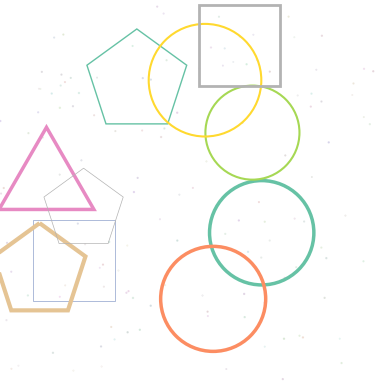[{"shape": "pentagon", "thickness": 1, "radius": 0.68, "center": [0.355, 0.788]}, {"shape": "circle", "thickness": 2.5, "radius": 0.68, "center": [0.68, 0.395]}, {"shape": "circle", "thickness": 2.5, "radius": 0.68, "center": [0.554, 0.224]}, {"shape": "square", "thickness": 0.5, "radius": 0.53, "center": [0.193, 0.324]}, {"shape": "triangle", "thickness": 2.5, "radius": 0.71, "center": [0.121, 0.527]}, {"shape": "circle", "thickness": 1.5, "radius": 0.61, "center": [0.656, 0.656]}, {"shape": "circle", "thickness": 1.5, "radius": 0.73, "center": [0.532, 0.792]}, {"shape": "pentagon", "thickness": 3, "radius": 0.63, "center": [0.103, 0.295]}, {"shape": "square", "thickness": 2, "radius": 0.52, "center": [0.622, 0.881]}, {"shape": "pentagon", "thickness": 0.5, "radius": 0.54, "center": [0.217, 0.455]}]